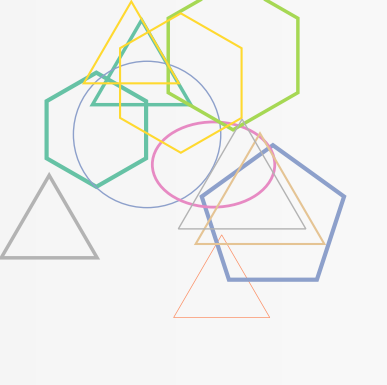[{"shape": "hexagon", "thickness": 3, "radius": 0.74, "center": [0.249, 0.663]}, {"shape": "triangle", "thickness": 2.5, "radius": 0.73, "center": [0.365, 0.801]}, {"shape": "triangle", "thickness": 0.5, "radius": 0.72, "center": [0.572, 0.247]}, {"shape": "pentagon", "thickness": 3, "radius": 0.97, "center": [0.704, 0.43]}, {"shape": "circle", "thickness": 1, "radius": 0.95, "center": [0.38, 0.651]}, {"shape": "oval", "thickness": 2, "radius": 0.79, "center": [0.551, 0.573]}, {"shape": "hexagon", "thickness": 2.5, "radius": 0.97, "center": [0.601, 0.856]}, {"shape": "triangle", "thickness": 1.5, "radius": 0.71, "center": [0.339, 0.854]}, {"shape": "hexagon", "thickness": 1.5, "radius": 0.91, "center": [0.467, 0.784]}, {"shape": "triangle", "thickness": 1.5, "radius": 0.96, "center": [0.671, 0.462]}, {"shape": "triangle", "thickness": 2.5, "radius": 0.71, "center": [0.127, 0.402]}, {"shape": "triangle", "thickness": 1, "radius": 0.95, "center": [0.625, 0.5]}]